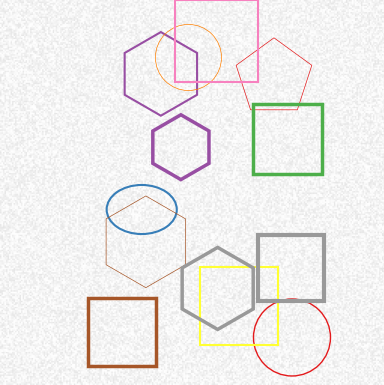[{"shape": "circle", "thickness": 1, "radius": 0.5, "center": [0.758, 0.123]}, {"shape": "pentagon", "thickness": 0.5, "radius": 0.52, "center": [0.712, 0.798]}, {"shape": "oval", "thickness": 1.5, "radius": 0.46, "center": [0.368, 0.456]}, {"shape": "square", "thickness": 2.5, "radius": 0.45, "center": [0.747, 0.639]}, {"shape": "hexagon", "thickness": 1.5, "radius": 0.54, "center": [0.418, 0.808]}, {"shape": "hexagon", "thickness": 2.5, "radius": 0.42, "center": [0.47, 0.618]}, {"shape": "circle", "thickness": 0.5, "radius": 0.43, "center": [0.489, 0.851]}, {"shape": "square", "thickness": 1.5, "radius": 0.51, "center": [0.62, 0.205]}, {"shape": "square", "thickness": 2.5, "radius": 0.44, "center": [0.316, 0.137]}, {"shape": "hexagon", "thickness": 0.5, "radius": 0.6, "center": [0.379, 0.372]}, {"shape": "square", "thickness": 1.5, "radius": 0.53, "center": [0.562, 0.893]}, {"shape": "hexagon", "thickness": 2.5, "radius": 0.53, "center": [0.565, 0.251]}, {"shape": "square", "thickness": 3, "radius": 0.43, "center": [0.755, 0.304]}]